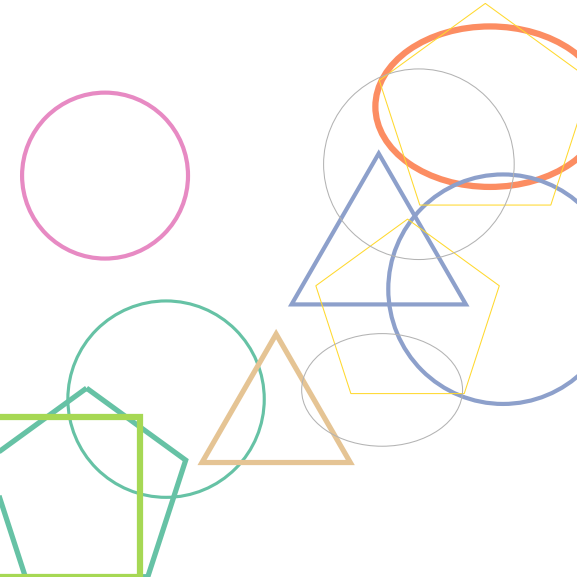[{"shape": "circle", "thickness": 1.5, "radius": 0.85, "center": [0.288, 0.308]}, {"shape": "pentagon", "thickness": 2.5, "radius": 0.9, "center": [0.15, 0.147]}, {"shape": "oval", "thickness": 3, "radius": 0.99, "center": [0.849, 0.814]}, {"shape": "circle", "thickness": 2, "radius": 0.99, "center": [0.871, 0.498]}, {"shape": "triangle", "thickness": 2, "radius": 0.87, "center": [0.656, 0.559]}, {"shape": "circle", "thickness": 2, "radius": 0.72, "center": [0.182, 0.695]}, {"shape": "square", "thickness": 3, "radius": 0.69, "center": [0.104, 0.139]}, {"shape": "pentagon", "thickness": 0.5, "radius": 0.84, "center": [0.706, 0.453]}, {"shape": "pentagon", "thickness": 0.5, "radius": 0.96, "center": [0.84, 0.8]}, {"shape": "triangle", "thickness": 2.5, "radius": 0.74, "center": [0.478, 0.272]}, {"shape": "circle", "thickness": 0.5, "radius": 0.83, "center": [0.725, 0.715]}, {"shape": "oval", "thickness": 0.5, "radius": 0.7, "center": [0.662, 0.324]}]